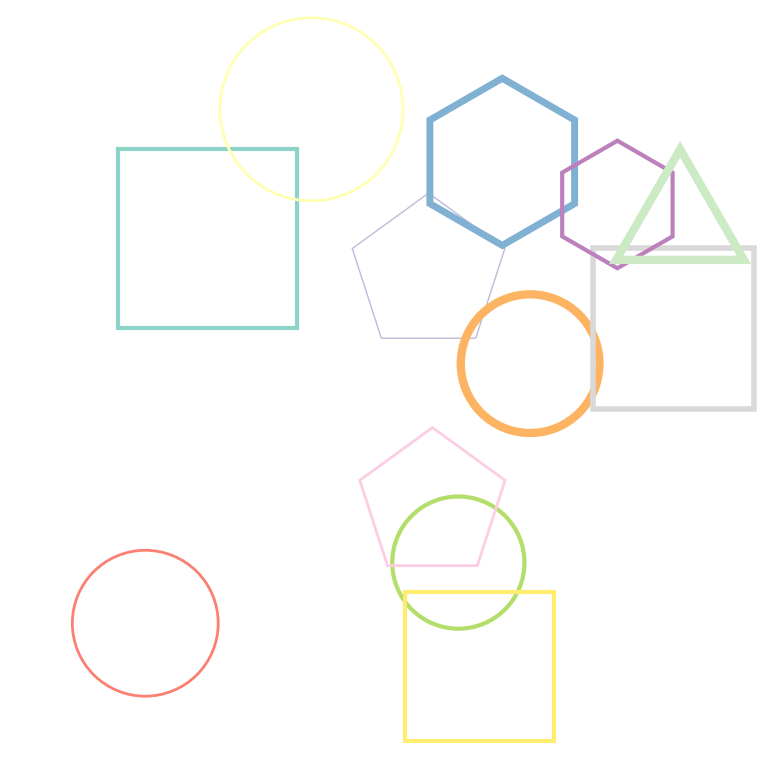[{"shape": "square", "thickness": 1.5, "radius": 0.58, "center": [0.269, 0.69]}, {"shape": "circle", "thickness": 1, "radius": 0.59, "center": [0.405, 0.858]}, {"shape": "pentagon", "thickness": 0.5, "radius": 0.52, "center": [0.557, 0.645]}, {"shape": "circle", "thickness": 1, "radius": 0.47, "center": [0.189, 0.191]}, {"shape": "hexagon", "thickness": 2.5, "radius": 0.54, "center": [0.652, 0.79]}, {"shape": "circle", "thickness": 3, "radius": 0.45, "center": [0.688, 0.528]}, {"shape": "circle", "thickness": 1.5, "radius": 0.43, "center": [0.595, 0.269]}, {"shape": "pentagon", "thickness": 1, "radius": 0.5, "center": [0.562, 0.346]}, {"shape": "square", "thickness": 2, "radius": 0.52, "center": [0.875, 0.573]}, {"shape": "hexagon", "thickness": 1.5, "radius": 0.41, "center": [0.802, 0.734]}, {"shape": "triangle", "thickness": 3, "radius": 0.48, "center": [0.883, 0.71]}, {"shape": "square", "thickness": 1.5, "radius": 0.48, "center": [0.622, 0.134]}]